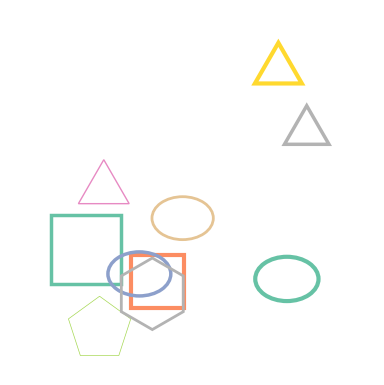[{"shape": "oval", "thickness": 3, "radius": 0.41, "center": [0.745, 0.276]}, {"shape": "square", "thickness": 2.5, "radius": 0.45, "center": [0.223, 0.352]}, {"shape": "square", "thickness": 3, "radius": 0.34, "center": [0.408, 0.268]}, {"shape": "oval", "thickness": 2.5, "radius": 0.41, "center": [0.362, 0.289]}, {"shape": "triangle", "thickness": 1, "radius": 0.38, "center": [0.27, 0.509]}, {"shape": "pentagon", "thickness": 0.5, "radius": 0.43, "center": [0.259, 0.145]}, {"shape": "triangle", "thickness": 3, "radius": 0.35, "center": [0.723, 0.818]}, {"shape": "oval", "thickness": 2, "radius": 0.4, "center": [0.474, 0.433]}, {"shape": "hexagon", "thickness": 2, "radius": 0.46, "center": [0.396, 0.237]}, {"shape": "triangle", "thickness": 2.5, "radius": 0.33, "center": [0.797, 0.659]}]